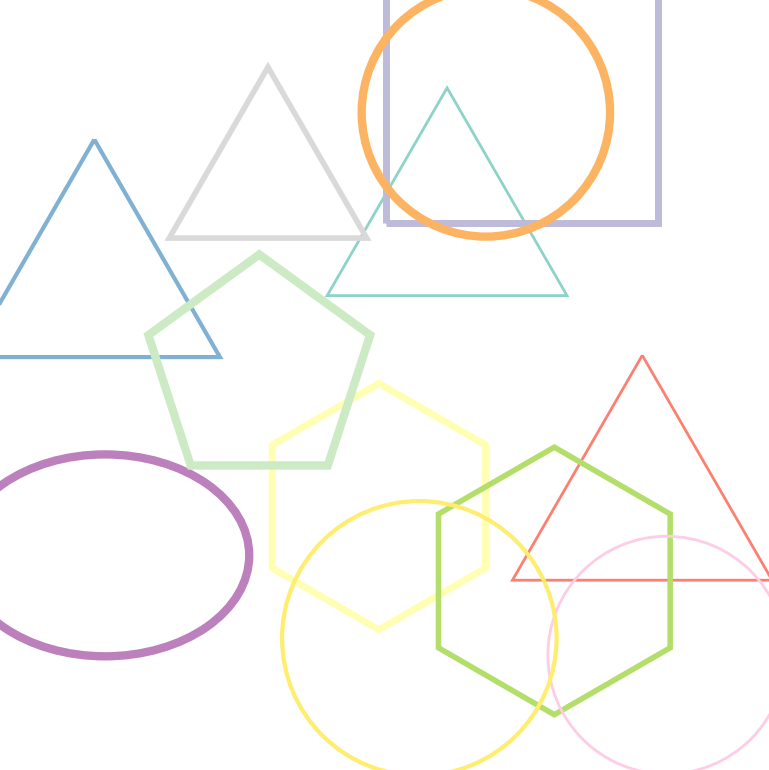[{"shape": "triangle", "thickness": 1, "radius": 0.9, "center": [0.581, 0.706]}, {"shape": "hexagon", "thickness": 2.5, "radius": 0.8, "center": [0.492, 0.342]}, {"shape": "square", "thickness": 2.5, "radius": 0.89, "center": [0.678, 0.888]}, {"shape": "triangle", "thickness": 1, "radius": 0.97, "center": [0.834, 0.344]}, {"shape": "triangle", "thickness": 1.5, "radius": 0.94, "center": [0.122, 0.63]}, {"shape": "circle", "thickness": 3, "radius": 0.81, "center": [0.631, 0.854]}, {"shape": "hexagon", "thickness": 2, "radius": 0.87, "center": [0.72, 0.246]}, {"shape": "circle", "thickness": 1, "radius": 0.77, "center": [0.866, 0.149]}, {"shape": "triangle", "thickness": 2, "radius": 0.74, "center": [0.348, 0.765]}, {"shape": "oval", "thickness": 3, "radius": 0.94, "center": [0.136, 0.279]}, {"shape": "pentagon", "thickness": 3, "radius": 0.76, "center": [0.337, 0.518]}, {"shape": "circle", "thickness": 1.5, "radius": 0.89, "center": [0.545, 0.171]}]